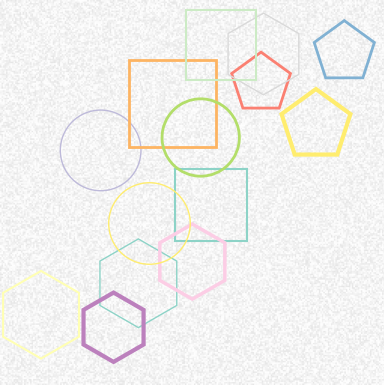[{"shape": "hexagon", "thickness": 1, "radius": 0.58, "center": [0.359, 0.264]}, {"shape": "square", "thickness": 1.5, "radius": 0.46, "center": [0.547, 0.467]}, {"shape": "hexagon", "thickness": 1.5, "radius": 0.57, "center": [0.107, 0.182]}, {"shape": "circle", "thickness": 1, "radius": 0.52, "center": [0.261, 0.609]}, {"shape": "pentagon", "thickness": 2, "radius": 0.4, "center": [0.678, 0.784]}, {"shape": "pentagon", "thickness": 2, "radius": 0.41, "center": [0.894, 0.864]}, {"shape": "square", "thickness": 2, "radius": 0.57, "center": [0.449, 0.731]}, {"shape": "circle", "thickness": 2, "radius": 0.5, "center": [0.521, 0.643]}, {"shape": "hexagon", "thickness": 2.5, "radius": 0.49, "center": [0.5, 0.321]}, {"shape": "hexagon", "thickness": 1, "radius": 0.53, "center": [0.684, 0.86]}, {"shape": "hexagon", "thickness": 3, "radius": 0.45, "center": [0.295, 0.15]}, {"shape": "square", "thickness": 1.5, "radius": 0.45, "center": [0.574, 0.884]}, {"shape": "circle", "thickness": 1, "radius": 0.53, "center": [0.388, 0.42]}, {"shape": "pentagon", "thickness": 3, "radius": 0.47, "center": [0.821, 0.675]}]